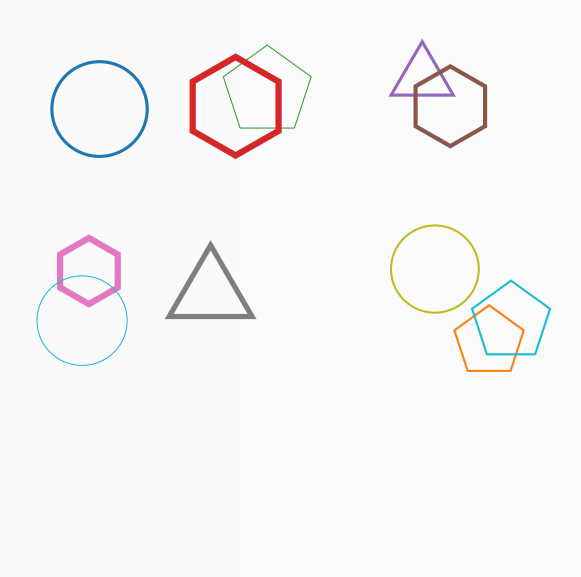[{"shape": "circle", "thickness": 1.5, "radius": 0.41, "center": [0.171, 0.81]}, {"shape": "pentagon", "thickness": 1, "radius": 0.31, "center": [0.841, 0.408]}, {"shape": "pentagon", "thickness": 0.5, "radius": 0.4, "center": [0.46, 0.842]}, {"shape": "hexagon", "thickness": 3, "radius": 0.43, "center": [0.405, 0.815]}, {"shape": "triangle", "thickness": 1.5, "radius": 0.31, "center": [0.726, 0.865]}, {"shape": "hexagon", "thickness": 2, "radius": 0.35, "center": [0.775, 0.815]}, {"shape": "hexagon", "thickness": 3, "radius": 0.29, "center": [0.153, 0.53]}, {"shape": "triangle", "thickness": 2.5, "radius": 0.41, "center": [0.362, 0.492]}, {"shape": "circle", "thickness": 1, "radius": 0.38, "center": [0.748, 0.533]}, {"shape": "pentagon", "thickness": 1, "radius": 0.35, "center": [0.879, 0.443]}, {"shape": "circle", "thickness": 0.5, "radius": 0.39, "center": [0.141, 0.444]}]